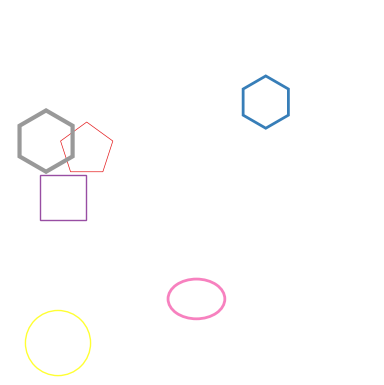[{"shape": "pentagon", "thickness": 0.5, "radius": 0.36, "center": [0.225, 0.612]}, {"shape": "hexagon", "thickness": 2, "radius": 0.34, "center": [0.69, 0.735]}, {"shape": "square", "thickness": 1, "radius": 0.3, "center": [0.163, 0.487]}, {"shape": "circle", "thickness": 1, "radius": 0.42, "center": [0.151, 0.109]}, {"shape": "oval", "thickness": 2, "radius": 0.37, "center": [0.51, 0.224]}, {"shape": "hexagon", "thickness": 3, "radius": 0.4, "center": [0.12, 0.634]}]